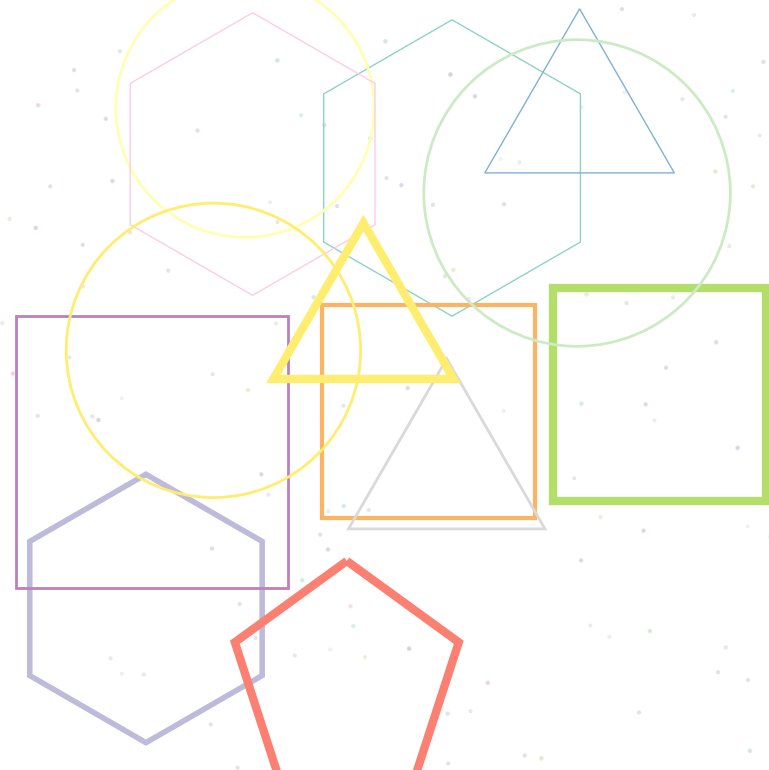[{"shape": "hexagon", "thickness": 0.5, "radius": 0.96, "center": [0.587, 0.782]}, {"shape": "circle", "thickness": 1, "radius": 0.84, "center": [0.318, 0.86]}, {"shape": "hexagon", "thickness": 2, "radius": 0.87, "center": [0.19, 0.21]}, {"shape": "pentagon", "thickness": 3, "radius": 0.76, "center": [0.45, 0.119]}, {"shape": "triangle", "thickness": 0.5, "radius": 0.71, "center": [0.753, 0.846]}, {"shape": "square", "thickness": 1.5, "radius": 0.69, "center": [0.557, 0.465]}, {"shape": "square", "thickness": 3, "radius": 0.69, "center": [0.857, 0.488]}, {"shape": "hexagon", "thickness": 0.5, "radius": 0.92, "center": [0.328, 0.8]}, {"shape": "triangle", "thickness": 1, "radius": 0.74, "center": [0.58, 0.387]}, {"shape": "square", "thickness": 1, "radius": 0.88, "center": [0.198, 0.413]}, {"shape": "circle", "thickness": 1, "radius": 1.0, "center": [0.749, 0.749]}, {"shape": "circle", "thickness": 1, "radius": 0.96, "center": [0.277, 0.545]}, {"shape": "triangle", "thickness": 3, "radius": 0.68, "center": [0.472, 0.575]}]